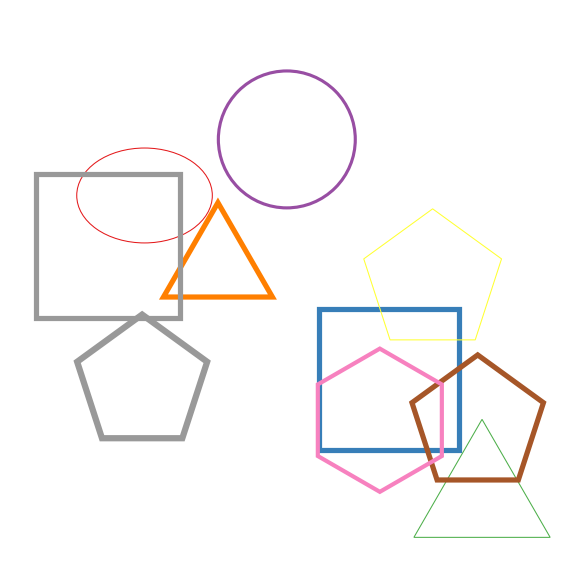[{"shape": "oval", "thickness": 0.5, "radius": 0.59, "center": [0.25, 0.661]}, {"shape": "square", "thickness": 2.5, "radius": 0.61, "center": [0.674, 0.342]}, {"shape": "triangle", "thickness": 0.5, "radius": 0.68, "center": [0.835, 0.137]}, {"shape": "circle", "thickness": 1.5, "radius": 0.59, "center": [0.497, 0.758]}, {"shape": "triangle", "thickness": 2.5, "radius": 0.54, "center": [0.377, 0.539]}, {"shape": "pentagon", "thickness": 0.5, "radius": 0.63, "center": [0.749, 0.512]}, {"shape": "pentagon", "thickness": 2.5, "radius": 0.6, "center": [0.827, 0.265]}, {"shape": "hexagon", "thickness": 2, "radius": 0.62, "center": [0.658, 0.271]}, {"shape": "pentagon", "thickness": 3, "radius": 0.59, "center": [0.246, 0.336]}, {"shape": "square", "thickness": 2.5, "radius": 0.62, "center": [0.186, 0.573]}]